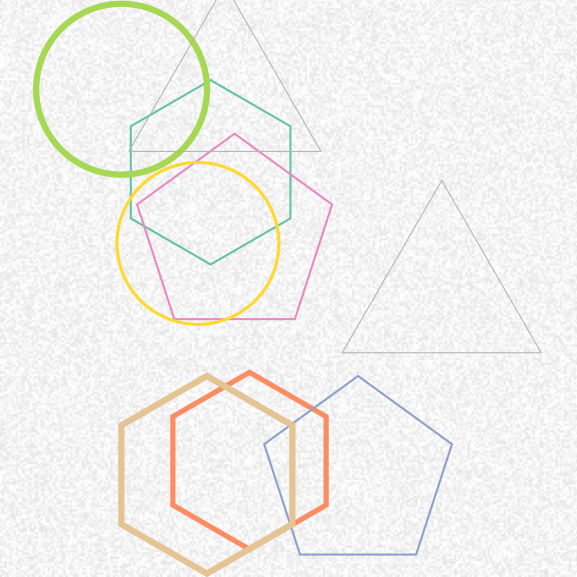[{"shape": "hexagon", "thickness": 1, "radius": 0.8, "center": [0.365, 0.701]}, {"shape": "hexagon", "thickness": 2.5, "radius": 0.77, "center": [0.432, 0.201]}, {"shape": "pentagon", "thickness": 1, "radius": 0.85, "center": [0.62, 0.177]}, {"shape": "pentagon", "thickness": 1, "radius": 0.89, "center": [0.406, 0.59]}, {"shape": "circle", "thickness": 3, "radius": 0.74, "center": [0.211, 0.845]}, {"shape": "circle", "thickness": 1.5, "radius": 0.7, "center": [0.343, 0.578]}, {"shape": "hexagon", "thickness": 3, "radius": 0.86, "center": [0.358, 0.177]}, {"shape": "triangle", "thickness": 0.5, "radius": 0.96, "center": [0.389, 0.833]}, {"shape": "triangle", "thickness": 0.5, "radius": 0.99, "center": [0.765, 0.488]}]